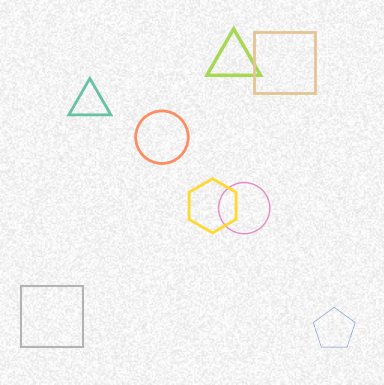[{"shape": "triangle", "thickness": 2, "radius": 0.32, "center": [0.233, 0.733]}, {"shape": "circle", "thickness": 2, "radius": 0.34, "center": [0.421, 0.644]}, {"shape": "pentagon", "thickness": 0.5, "radius": 0.29, "center": [0.868, 0.145]}, {"shape": "circle", "thickness": 1, "radius": 0.33, "center": [0.634, 0.459]}, {"shape": "triangle", "thickness": 2.5, "radius": 0.4, "center": [0.607, 0.845]}, {"shape": "hexagon", "thickness": 2, "radius": 0.35, "center": [0.552, 0.465]}, {"shape": "square", "thickness": 2, "radius": 0.39, "center": [0.738, 0.838]}, {"shape": "square", "thickness": 1.5, "radius": 0.4, "center": [0.135, 0.178]}]